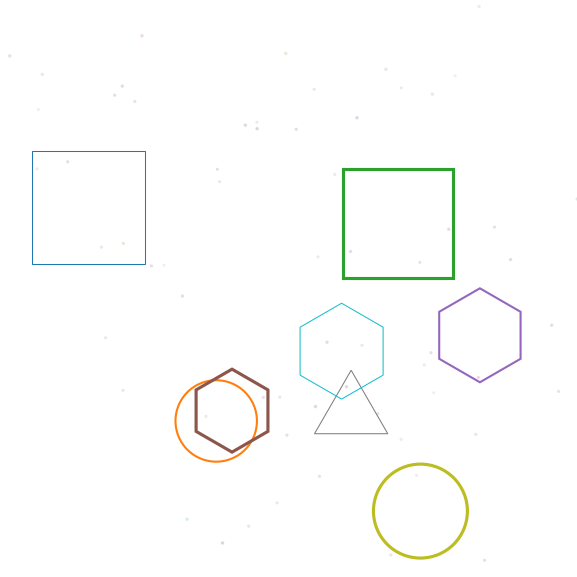[{"shape": "square", "thickness": 0.5, "radius": 0.49, "center": [0.153, 0.639]}, {"shape": "circle", "thickness": 1, "radius": 0.35, "center": [0.374, 0.27]}, {"shape": "square", "thickness": 1.5, "radius": 0.47, "center": [0.689, 0.612]}, {"shape": "hexagon", "thickness": 1, "radius": 0.41, "center": [0.831, 0.419]}, {"shape": "hexagon", "thickness": 1.5, "radius": 0.36, "center": [0.402, 0.288]}, {"shape": "triangle", "thickness": 0.5, "radius": 0.37, "center": [0.608, 0.285]}, {"shape": "circle", "thickness": 1.5, "radius": 0.41, "center": [0.728, 0.114]}, {"shape": "hexagon", "thickness": 0.5, "radius": 0.41, "center": [0.592, 0.391]}]